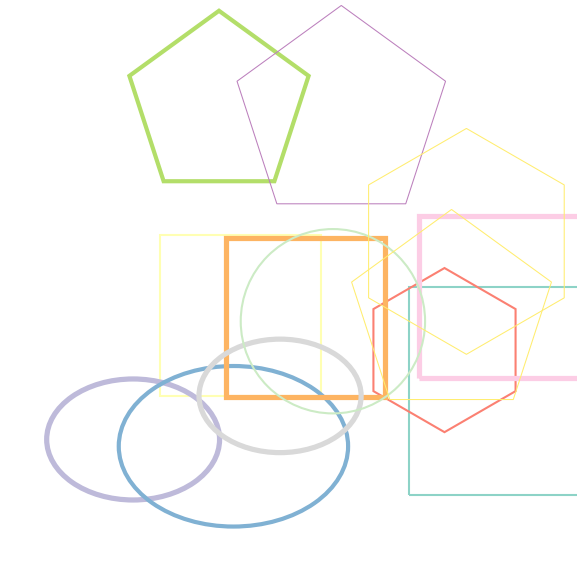[{"shape": "square", "thickness": 1, "radius": 0.9, "center": [0.889, 0.322]}, {"shape": "square", "thickness": 1, "radius": 0.7, "center": [0.417, 0.453]}, {"shape": "oval", "thickness": 2.5, "radius": 0.75, "center": [0.231, 0.238]}, {"shape": "hexagon", "thickness": 1, "radius": 0.71, "center": [0.77, 0.393]}, {"shape": "oval", "thickness": 2, "radius": 0.99, "center": [0.404, 0.226]}, {"shape": "square", "thickness": 2.5, "radius": 0.69, "center": [0.529, 0.45]}, {"shape": "pentagon", "thickness": 2, "radius": 0.82, "center": [0.379, 0.817]}, {"shape": "square", "thickness": 2.5, "radius": 0.7, "center": [0.866, 0.485]}, {"shape": "oval", "thickness": 2.5, "radius": 0.7, "center": [0.485, 0.314]}, {"shape": "pentagon", "thickness": 0.5, "radius": 0.95, "center": [0.591, 0.8]}, {"shape": "circle", "thickness": 1, "radius": 0.8, "center": [0.576, 0.443]}, {"shape": "hexagon", "thickness": 0.5, "radius": 0.98, "center": [0.808, 0.581]}, {"shape": "pentagon", "thickness": 0.5, "radius": 0.91, "center": [0.782, 0.454]}]